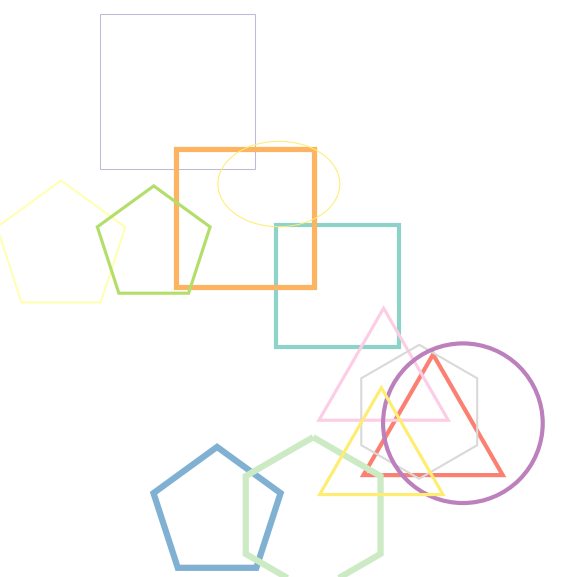[{"shape": "square", "thickness": 2, "radius": 0.53, "center": [0.585, 0.504]}, {"shape": "pentagon", "thickness": 1, "radius": 0.58, "center": [0.106, 0.57]}, {"shape": "square", "thickness": 0.5, "radius": 0.67, "center": [0.308, 0.841]}, {"shape": "triangle", "thickness": 2, "radius": 0.7, "center": [0.75, 0.246]}, {"shape": "pentagon", "thickness": 3, "radius": 0.58, "center": [0.376, 0.11]}, {"shape": "square", "thickness": 2.5, "radius": 0.6, "center": [0.425, 0.622]}, {"shape": "pentagon", "thickness": 1.5, "radius": 0.51, "center": [0.266, 0.574]}, {"shape": "triangle", "thickness": 1.5, "radius": 0.65, "center": [0.664, 0.336]}, {"shape": "hexagon", "thickness": 1, "radius": 0.58, "center": [0.726, 0.286]}, {"shape": "circle", "thickness": 2, "radius": 0.69, "center": [0.802, 0.266]}, {"shape": "hexagon", "thickness": 3, "radius": 0.67, "center": [0.542, 0.107]}, {"shape": "oval", "thickness": 0.5, "radius": 0.53, "center": [0.483, 0.68]}, {"shape": "triangle", "thickness": 1.5, "radius": 0.62, "center": [0.66, 0.204]}]